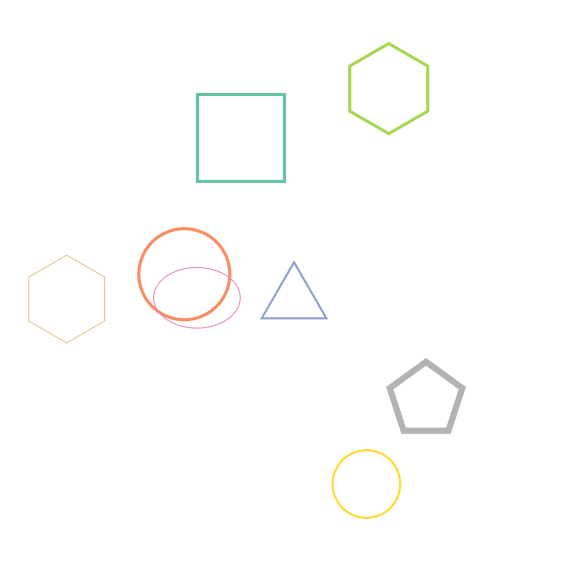[{"shape": "square", "thickness": 1.5, "radius": 0.38, "center": [0.417, 0.761]}, {"shape": "circle", "thickness": 1.5, "radius": 0.39, "center": [0.319, 0.524]}, {"shape": "triangle", "thickness": 1, "radius": 0.32, "center": [0.509, 0.48]}, {"shape": "oval", "thickness": 0.5, "radius": 0.38, "center": [0.341, 0.484]}, {"shape": "hexagon", "thickness": 1.5, "radius": 0.39, "center": [0.673, 0.846]}, {"shape": "circle", "thickness": 1, "radius": 0.29, "center": [0.634, 0.161]}, {"shape": "hexagon", "thickness": 0.5, "radius": 0.38, "center": [0.115, 0.481]}, {"shape": "pentagon", "thickness": 3, "radius": 0.33, "center": [0.738, 0.307]}]